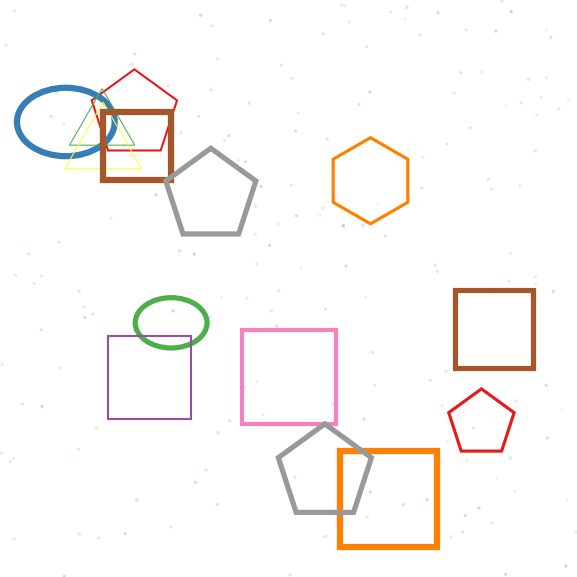[{"shape": "pentagon", "thickness": 1.5, "radius": 0.3, "center": [0.834, 0.266]}, {"shape": "pentagon", "thickness": 1, "radius": 0.39, "center": [0.233, 0.801]}, {"shape": "oval", "thickness": 3, "radius": 0.42, "center": [0.114, 0.788]}, {"shape": "oval", "thickness": 2.5, "radius": 0.31, "center": [0.296, 0.44]}, {"shape": "triangle", "thickness": 0.5, "radius": 0.33, "center": [0.177, 0.78]}, {"shape": "square", "thickness": 1, "radius": 0.36, "center": [0.259, 0.345]}, {"shape": "square", "thickness": 3, "radius": 0.42, "center": [0.673, 0.135]}, {"shape": "hexagon", "thickness": 1.5, "radius": 0.37, "center": [0.642, 0.686]}, {"shape": "triangle", "thickness": 0.5, "radius": 0.38, "center": [0.179, 0.745]}, {"shape": "square", "thickness": 2.5, "radius": 0.34, "center": [0.856, 0.43]}, {"shape": "square", "thickness": 3, "radius": 0.3, "center": [0.238, 0.746]}, {"shape": "square", "thickness": 2, "radius": 0.41, "center": [0.5, 0.347]}, {"shape": "pentagon", "thickness": 2.5, "radius": 0.42, "center": [0.563, 0.18]}, {"shape": "pentagon", "thickness": 2.5, "radius": 0.41, "center": [0.365, 0.66]}]